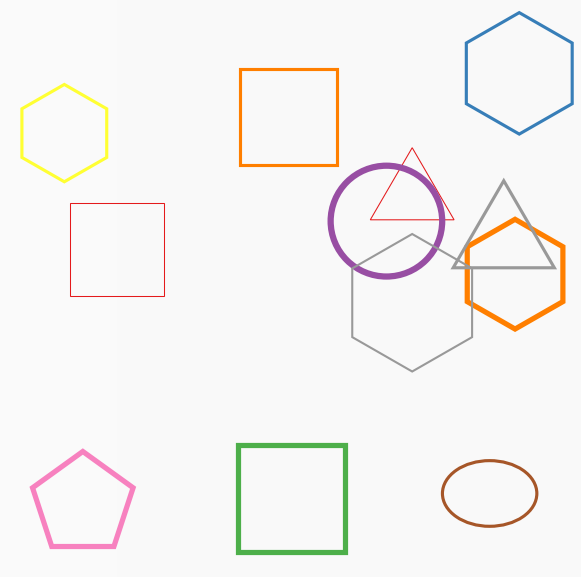[{"shape": "square", "thickness": 0.5, "radius": 0.4, "center": [0.202, 0.567]}, {"shape": "triangle", "thickness": 0.5, "radius": 0.42, "center": [0.709, 0.66]}, {"shape": "hexagon", "thickness": 1.5, "radius": 0.53, "center": [0.893, 0.872]}, {"shape": "square", "thickness": 2.5, "radius": 0.46, "center": [0.501, 0.135]}, {"shape": "circle", "thickness": 3, "radius": 0.48, "center": [0.665, 0.616]}, {"shape": "hexagon", "thickness": 2.5, "radius": 0.48, "center": [0.886, 0.524]}, {"shape": "square", "thickness": 1.5, "radius": 0.42, "center": [0.496, 0.796]}, {"shape": "hexagon", "thickness": 1.5, "radius": 0.42, "center": [0.111, 0.769]}, {"shape": "oval", "thickness": 1.5, "radius": 0.41, "center": [0.842, 0.145]}, {"shape": "pentagon", "thickness": 2.5, "radius": 0.45, "center": [0.142, 0.126]}, {"shape": "hexagon", "thickness": 1, "radius": 0.6, "center": [0.709, 0.475]}, {"shape": "triangle", "thickness": 1.5, "radius": 0.5, "center": [0.867, 0.586]}]